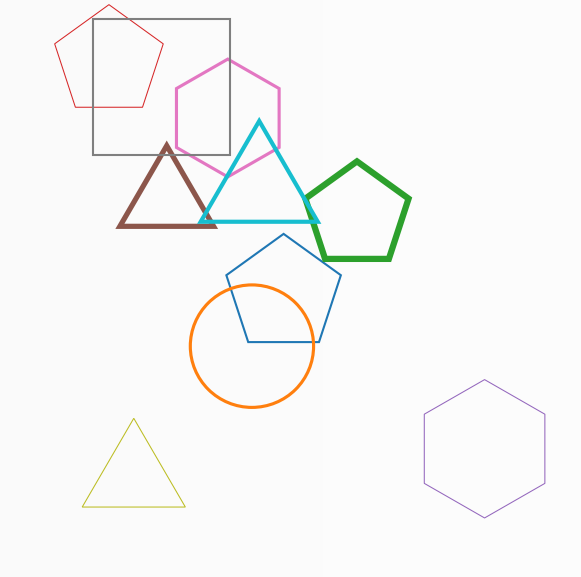[{"shape": "pentagon", "thickness": 1, "radius": 0.52, "center": [0.488, 0.491]}, {"shape": "circle", "thickness": 1.5, "radius": 0.53, "center": [0.433, 0.4]}, {"shape": "pentagon", "thickness": 3, "radius": 0.47, "center": [0.614, 0.626]}, {"shape": "pentagon", "thickness": 0.5, "radius": 0.49, "center": [0.187, 0.893]}, {"shape": "hexagon", "thickness": 0.5, "radius": 0.6, "center": [0.834, 0.222]}, {"shape": "triangle", "thickness": 2.5, "radius": 0.47, "center": [0.287, 0.654]}, {"shape": "hexagon", "thickness": 1.5, "radius": 0.51, "center": [0.392, 0.795]}, {"shape": "square", "thickness": 1, "radius": 0.59, "center": [0.278, 0.849]}, {"shape": "triangle", "thickness": 0.5, "radius": 0.51, "center": [0.23, 0.172]}, {"shape": "triangle", "thickness": 2, "radius": 0.58, "center": [0.446, 0.673]}]